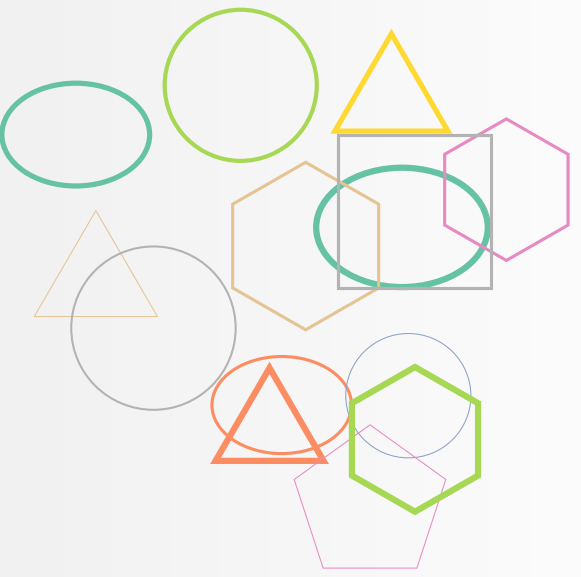[{"shape": "oval", "thickness": 3, "radius": 0.74, "center": [0.692, 0.605]}, {"shape": "oval", "thickness": 2.5, "radius": 0.64, "center": [0.13, 0.766]}, {"shape": "oval", "thickness": 1.5, "radius": 0.6, "center": [0.485, 0.298]}, {"shape": "triangle", "thickness": 3, "radius": 0.54, "center": [0.464, 0.255]}, {"shape": "circle", "thickness": 0.5, "radius": 0.54, "center": [0.702, 0.314]}, {"shape": "hexagon", "thickness": 1.5, "radius": 0.61, "center": [0.871, 0.671]}, {"shape": "pentagon", "thickness": 0.5, "radius": 0.69, "center": [0.637, 0.126]}, {"shape": "hexagon", "thickness": 3, "radius": 0.63, "center": [0.714, 0.238]}, {"shape": "circle", "thickness": 2, "radius": 0.65, "center": [0.414, 0.851]}, {"shape": "triangle", "thickness": 2.5, "radius": 0.56, "center": [0.673, 0.828]}, {"shape": "triangle", "thickness": 0.5, "radius": 0.61, "center": [0.165, 0.512]}, {"shape": "hexagon", "thickness": 1.5, "radius": 0.73, "center": [0.526, 0.573]}, {"shape": "square", "thickness": 1.5, "radius": 0.66, "center": [0.713, 0.633]}, {"shape": "circle", "thickness": 1, "radius": 0.71, "center": [0.264, 0.431]}]